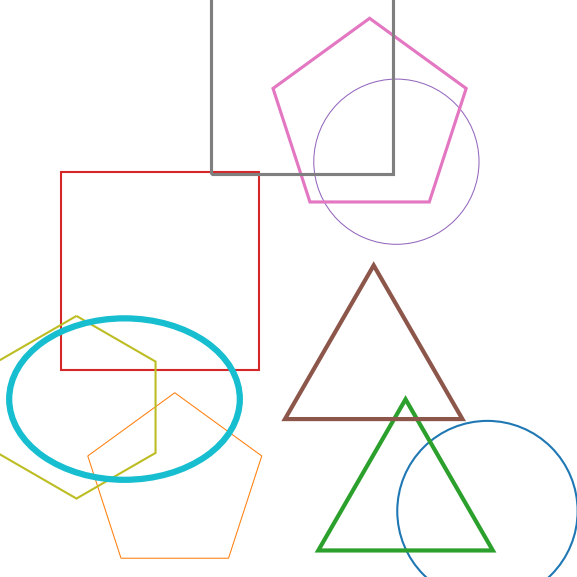[{"shape": "circle", "thickness": 1, "radius": 0.78, "center": [0.844, 0.114]}, {"shape": "pentagon", "thickness": 0.5, "radius": 0.79, "center": [0.303, 0.161]}, {"shape": "triangle", "thickness": 2, "radius": 0.87, "center": [0.702, 0.133]}, {"shape": "square", "thickness": 1, "radius": 0.86, "center": [0.277, 0.53]}, {"shape": "circle", "thickness": 0.5, "radius": 0.72, "center": [0.686, 0.719]}, {"shape": "triangle", "thickness": 2, "radius": 0.89, "center": [0.647, 0.362]}, {"shape": "pentagon", "thickness": 1.5, "radius": 0.88, "center": [0.64, 0.792]}, {"shape": "square", "thickness": 1.5, "radius": 0.79, "center": [0.523, 0.857]}, {"shape": "hexagon", "thickness": 1, "radius": 0.79, "center": [0.132, 0.294]}, {"shape": "oval", "thickness": 3, "radius": 1.0, "center": [0.216, 0.308]}]